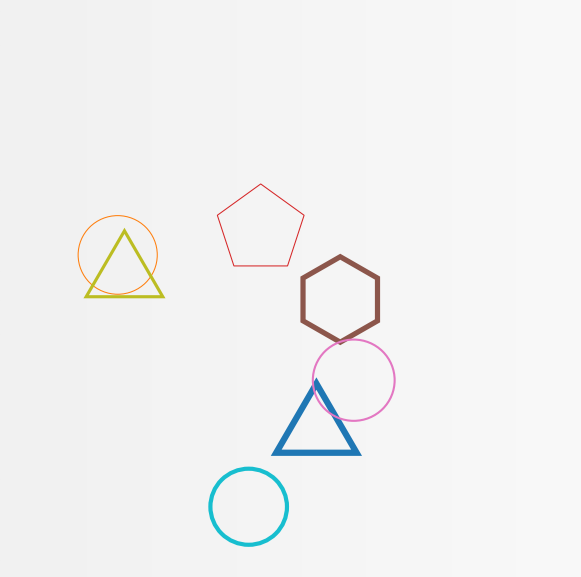[{"shape": "triangle", "thickness": 3, "radius": 0.4, "center": [0.544, 0.255]}, {"shape": "circle", "thickness": 0.5, "radius": 0.34, "center": [0.202, 0.558]}, {"shape": "pentagon", "thickness": 0.5, "radius": 0.39, "center": [0.449, 0.602]}, {"shape": "hexagon", "thickness": 2.5, "radius": 0.37, "center": [0.585, 0.481]}, {"shape": "circle", "thickness": 1, "radius": 0.35, "center": [0.609, 0.341]}, {"shape": "triangle", "thickness": 1.5, "radius": 0.38, "center": [0.214, 0.523]}, {"shape": "circle", "thickness": 2, "radius": 0.33, "center": [0.428, 0.122]}]